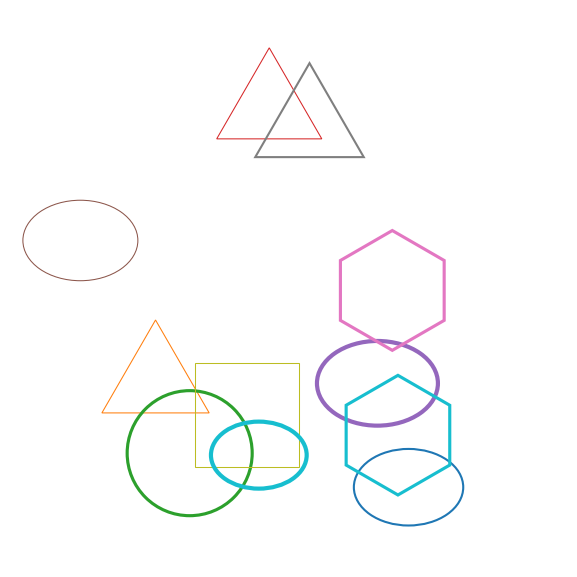[{"shape": "oval", "thickness": 1, "radius": 0.47, "center": [0.707, 0.155]}, {"shape": "triangle", "thickness": 0.5, "radius": 0.54, "center": [0.269, 0.338]}, {"shape": "circle", "thickness": 1.5, "radius": 0.54, "center": [0.328, 0.214]}, {"shape": "triangle", "thickness": 0.5, "radius": 0.53, "center": [0.466, 0.811]}, {"shape": "oval", "thickness": 2, "radius": 0.52, "center": [0.654, 0.335]}, {"shape": "oval", "thickness": 0.5, "radius": 0.5, "center": [0.139, 0.583]}, {"shape": "hexagon", "thickness": 1.5, "radius": 0.52, "center": [0.679, 0.496]}, {"shape": "triangle", "thickness": 1, "radius": 0.54, "center": [0.536, 0.781]}, {"shape": "square", "thickness": 0.5, "radius": 0.45, "center": [0.427, 0.28]}, {"shape": "oval", "thickness": 2, "radius": 0.41, "center": [0.448, 0.211]}, {"shape": "hexagon", "thickness": 1.5, "radius": 0.52, "center": [0.689, 0.246]}]